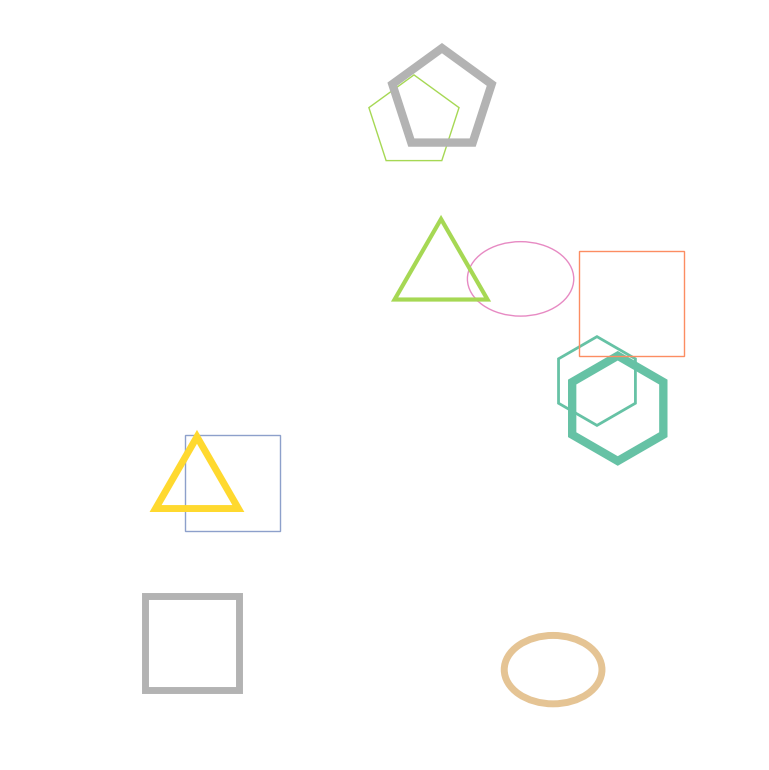[{"shape": "hexagon", "thickness": 3, "radius": 0.34, "center": [0.802, 0.47]}, {"shape": "hexagon", "thickness": 1, "radius": 0.29, "center": [0.775, 0.505]}, {"shape": "square", "thickness": 0.5, "radius": 0.34, "center": [0.821, 0.605]}, {"shape": "square", "thickness": 0.5, "radius": 0.31, "center": [0.302, 0.373]}, {"shape": "oval", "thickness": 0.5, "radius": 0.35, "center": [0.676, 0.638]}, {"shape": "pentagon", "thickness": 0.5, "radius": 0.31, "center": [0.538, 0.841]}, {"shape": "triangle", "thickness": 1.5, "radius": 0.35, "center": [0.573, 0.646]}, {"shape": "triangle", "thickness": 2.5, "radius": 0.31, "center": [0.256, 0.371]}, {"shape": "oval", "thickness": 2.5, "radius": 0.32, "center": [0.718, 0.13]}, {"shape": "square", "thickness": 2.5, "radius": 0.3, "center": [0.25, 0.165]}, {"shape": "pentagon", "thickness": 3, "radius": 0.34, "center": [0.574, 0.87]}]